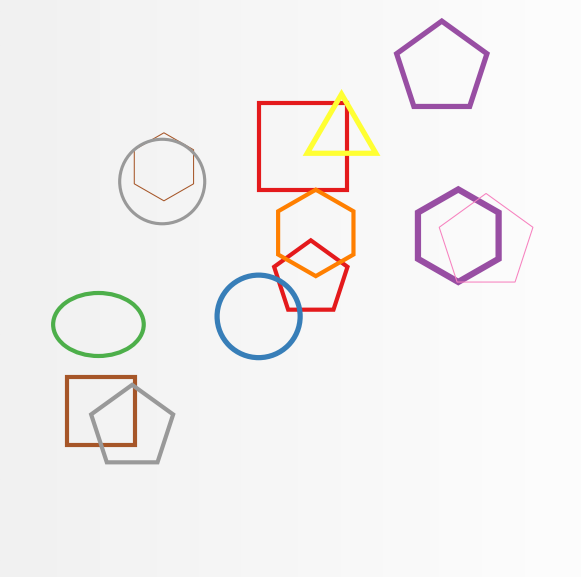[{"shape": "square", "thickness": 2, "radius": 0.38, "center": [0.521, 0.746]}, {"shape": "pentagon", "thickness": 2, "radius": 0.33, "center": [0.535, 0.517]}, {"shape": "circle", "thickness": 2.5, "radius": 0.36, "center": [0.445, 0.451]}, {"shape": "oval", "thickness": 2, "radius": 0.39, "center": [0.169, 0.437]}, {"shape": "hexagon", "thickness": 3, "radius": 0.4, "center": [0.788, 0.591]}, {"shape": "pentagon", "thickness": 2.5, "radius": 0.41, "center": [0.76, 0.881]}, {"shape": "hexagon", "thickness": 2, "radius": 0.37, "center": [0.543, 0.596]}, {"shape": "triangle", "thickness": 2.5, "radius": 0.34, "center": [0.588, 0.768]}, {"shape": "hexagon", "thickness": 0.5, "radius": 0.29, "center": [0.282, 0.71]}, {"shape": "square", "thickness": 2, "radius": 0.29, "center": [0.173, 0.287]}, {"shape": "pentagon", "thickness": 0.5, "radius": 0.42, "center": [0.836, 0.579]}, {"shape": "circle", "thickness": 1.5, "radius": 0.37, "center": [0.279, 0.685]}, {"shape": "pentagon", "thickness": 2, "radius": 0.37, "center": [0.227, 0.259]}]